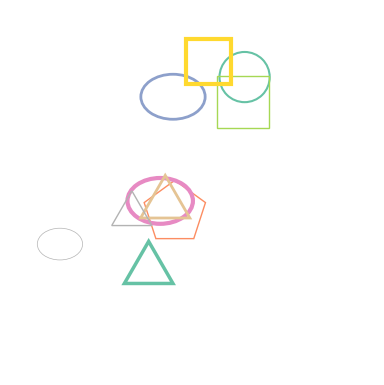[{"shape": "triangle", "thickness": 2.5, "radius": 0.36, "center": [0.386, 0.3]}, {"shape": "circle", "thickness": 1.5, "radius": 0.33, "center": [0.635, 0.8]}, {"shape": "pentagon", "thickness": 1, "radius": 0.42, "center": [0.454, 0.448]}, {"shape": "oval", "thickness": 2, "radius": 0.42, "center": [0.449, 0.749]}, {"shape": "oval", "thickness": 3, "radius": 0.42, "center": [0.416, 0.478]}, {"shape": "square", "thickness": 1, "radius": 0.34, "center": [0.631, 0.735]}, {"shape": "square", "thickness": 3, "radius": 0.29, "center": [0.542, 0.84]}, {"shape": "triangle", "thickness": 2, "radius": 0.37, "center": [0.429, 0.471]}, {"shape": "oval", "thickness": 0.5, "radius": 0.29, "center": [0.156, 0.366]}, {"shape": "triangle", "thickness": 1, "radius": 0.3, "center": [0.342, 0.444]}]